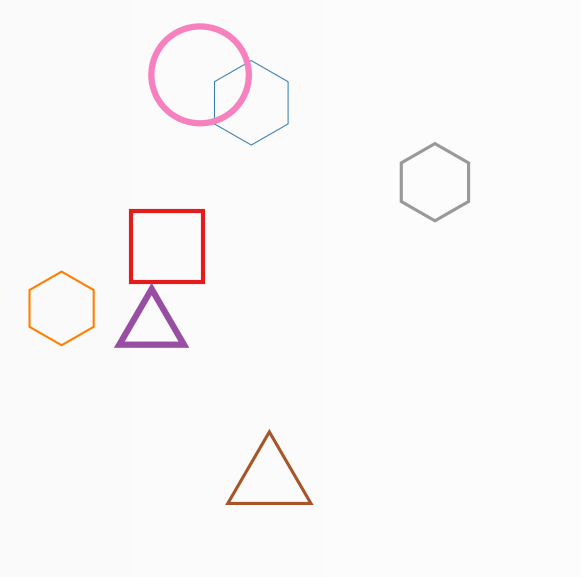[{"shape": "square", "thickness": 2, "radius": 0.31, "center": [0.287, 0.573]}, {"shape": "hexagon", "thickness": 0.5, "radius": 0.37, "center": [0.432, 0.821]}, {"shape": "triangle", "thickness": 3, "radius": 0.32, "center": [0.261, 0.434]}, {"shape": "hexagon", "thickness": 1, "radius": 0.32, "center": [0.106, 0.465]}, {"shape": "triangle", "thickness": 1.5, "radius": 0.41, "center": [0.463, 0.169]}, {"shape": "circle", "thickness": 3, "radius": 0.42, "center": [0.344, 0.87]}, {"shape": "hexagon", "thickness": 1.5, "radius": 0.33, "center": [0.748, 0.684]}]